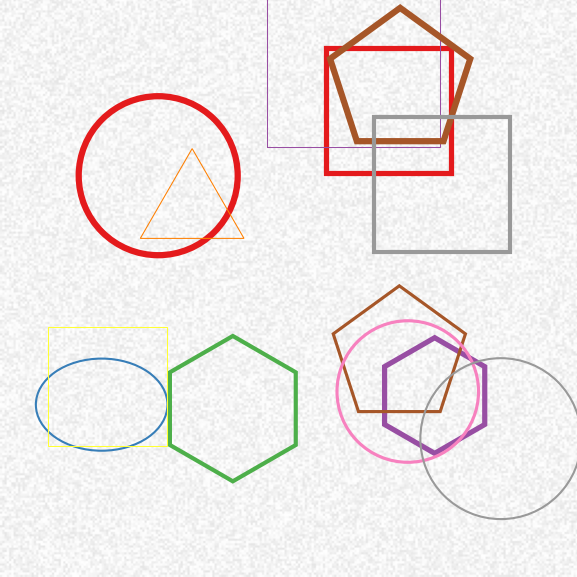[{"shape": "circle", "thickness": 3, "radius": 0.69, "center": [0.274, 0.695]}, {"shape": "square", "thickness": 2.5, "radius": 0.54, "center": [0.672, 0.808]}, {"shape": "oval", "thickness": 1, "radius": 0.57, "center": [0.176, 0.298]}, {"shape": "hexagon", "thickness": 2, "radius": 0.63, "center": [0.403, 0.292]}, {"shape": "square", "thickness": 0.5, "radius": 0.75, "center": [0.612, 0.894]}, {"shape": "hexagon", "thickness": 2.5, "radius": 0.5, "center": [0.753, 0.314]}, {"shape": "triangle", "thickness": 0.5, "radius": 0.52, "center": [0.333, 0.638]}, {"shape": "square", "thickness": 0.5, "radius": 0.51, "center": [0.186, 0.33]}, {"shape": "pentagon", "thickness": 3, "radius": 0.64, "center": [0.693, 0.858]}, {"shape": "pentagon", "thickness": 1.5, "radius": 0.6, "center": [0.691, 0.384]}, {"shape": "circle", "thickness": 1.5, "radius": 0.61, "center": [0.706, 0.321]}, {"shape": "circle", "thickness": 1, "radius": 0.7, "center": [0.867, 0.24]}, {"shape": "square", "thickness": 2, "radius": 0.59, "center": [0.765, 0.68]}]